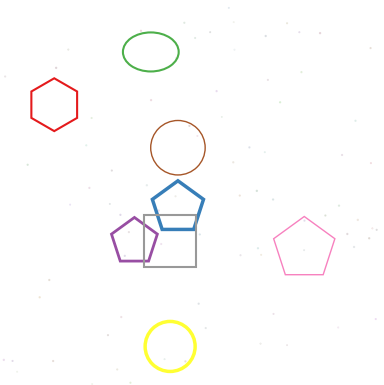[{"shape": "hexagon", "thickness": 1.5, "radius": 0.34, "center": [0.141, 0.728]}, {"shape": "pentagon", "thickness": 2.5, "radius": 0.35, "center": [0.462, 0.461]}, {"shape": "oval", "thickness": 1.5, "radius": 0.36, "center": [0.392, 0.865]}, {"shape": "pentagon", "thickness": 2, "radius": 0.31, "center": [0.349, 0.373]}, {"shape": "circle", "thickness": 2.5, "radius": 0.32, "center": [0.442, 0.1]}, {"shape": "circle", "thickness": 1, "radius": 0.35, "center": [0.462, 0.616]}, {"shape": "pentagon", "thickness": 1, "radius": 0.42, "center": [0.79, 0.354]}, {"shape": "square", "thickness": 1.5, "radius": 0.34, "center": [0.442, 0.374]}]